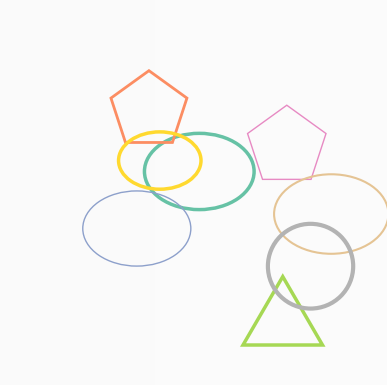[{"shape": "oval", "thickness": 2.5, "radius": 0.71, "center": [0.514, 0.555]}, {"shape": "pentagon", "thickness": 2, "radius": 0.52, "center": [0.384, 0.713]}, {"shape": "oval", "thickness": 1, "radius": 0.7, "center": [0.353, 0.406]}, {"shape": "pentagon", "thickness": 1, "radius": 0.53, "center": [0.74, 0.62]}, {"shape": "triangle", "thickness": 2.5, "radius": 0.59, "center": [0.73, 0.163]}, {"shape": "oval", "thickness": 2.5, "radius": 0.53, "center": [0.412, 0.583]}, {"shape": "oval", "thickness": 1.5, "radius": 0.74, "center": [0.855, 0.444]}, {"shape": "circle", "thickness": 3, "radius": 0.55, "center": [0.801, 0.309]}]